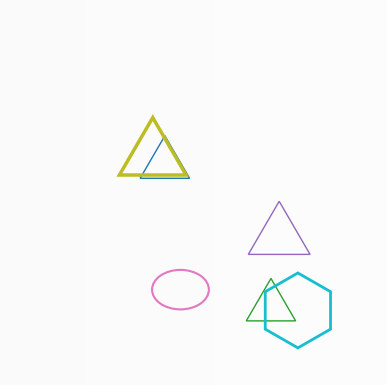[{"shape": "triangle", "thickness": 1, "radius": 0.37, "center": [0.425, 0.574]}, {"shape": "triangle", "thickness": 1, "radius": 0.37, "center": [0.699, 0.203]}, {"shape": "triangle", "thickness": 1, "radius": 0.46, "center": [0.72, 0.385]}, {"shape": "oval", "thickness": 1.5, "radius": 0.37, "center": [0.466, 0.248]}, {"shape": "triangle", "thickness": 2.5, "radius": 0.5, "center": [0.394, 0.595]}, {"shape": "hexagon", "thickness": 2, "radius": 0.49, "center": [0.769, 0.194]}]